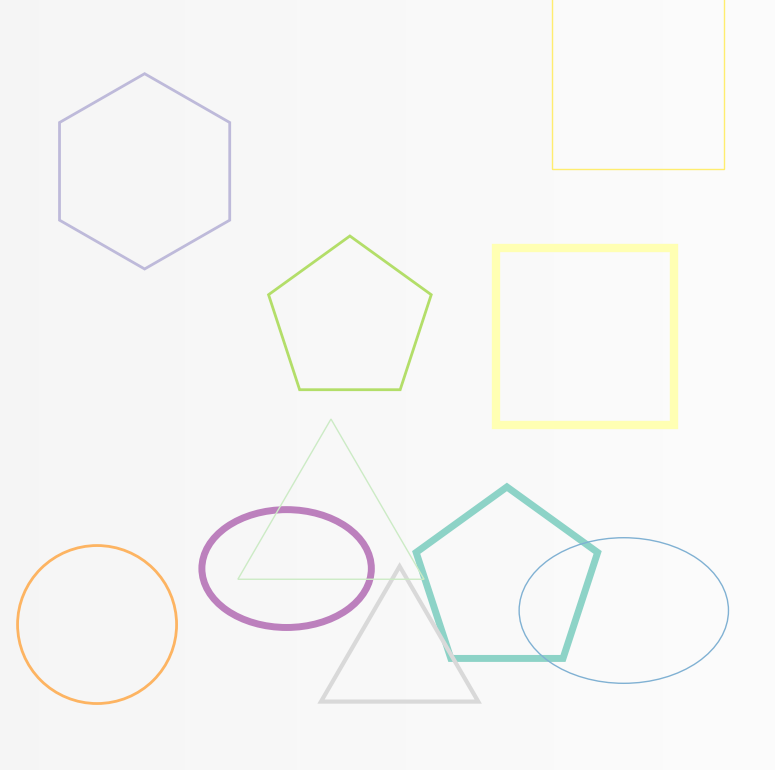[{"shape": "pentagon", "thickness": 2.5, "radius": 0.62, "center": [0.654, 0.244]}, {"shape": "square", "thickness": 3, "radius": 0.57, "center": [0.755, 0.563]}, {"shape": "hexagon", "thickness": 1, "radius": 0.63, "center": [0.187, 0.777]}, {"shape": "oval", "thickness": 0.5, "radius": 0.68, "center": [0.805, 0.207]}, {"shape": "circle", "thickness": 1, "radius": 0.51, "center": [0.125, 0.189]}, {"shape": "pentagon", "thickness": 1, "radius": 0.55, "center": [0.451, 0.583]}, {"shape": "triangle", "thickness": 1.5, "radius": 0.59, "center": [0.516, 0.147]}, {"shape": "oval", "thickness": 2.5, "radius": 0.55, "center": [0.37, 0.262]}, {"shape": "triangle", "thickness": 0.5, "radius": 0.69, "center": [0.427, 0.317]}, {"shape": "square", "thickness": 0.5, "radius": 0.55, "center": [0.823, 0.892]}]